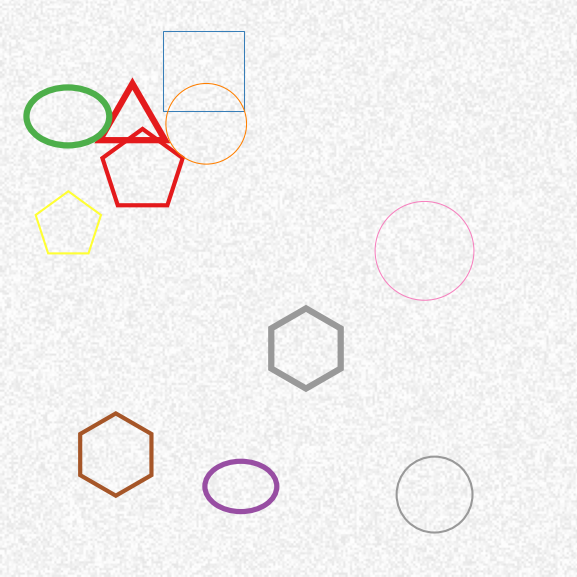[{"shape": "triangle", "thickness": 3, "radius": 0.33, "center": [0.229, 0.789]}, {"shape": "pentagon", "thickness": 2, "radius": 0.37, "center": [0.247, 0.703]}, {"shape": "square", "thickness": 0.5, "radius": 0.35, "center": [0.352, 0.876]}, {"shape": "oval", "thickness": 3, "radius": 0.36, "center": [0.118, 0.798]}, {"shape": "oval", "thickness": 2.5, "radius": 0.31, "center": [0.417, 0.157]}, {"shape": "circle", "thickness": 0.5, "radius": 0.35, "center": [0.357, 0.785]}, {"shape": "pentagon", "thickness": 1, "radius": 0.3, "center": [0.118, 0.608]}, {"shape": "hexagon", "thickness": 2, "radius": 0.36, "center": [0.201, 0.212]}, {"shape": "circle", "thickness": 0.5, "radius": 0.43, "center": [0.735, 0.565]}, {"shape": "hexagon", "thickness": 3, "radius": 0.35, "center": [0.53, 0.396]}, {"shape": "circle", "thickness": 1, "radius": 0.33, "center": [0.752, 0.143]}]